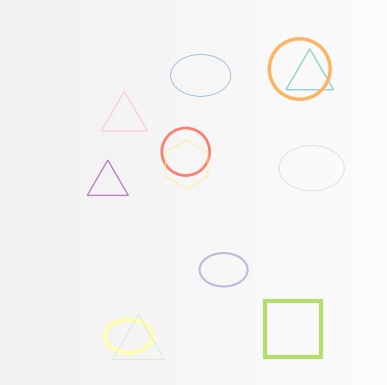[{"shape": "triangle", "thickness": 1, "radius": 0.35, "center": [0.799, 0.802]}, {"shape": "oval", "thickness": 3, "radius": 0.31, "center": [0.332, 0.127]}, {"shape": "oval", "thickness": 1.5, "radius": 0.31, "center": [0.577, 0.299]}, {"shape": "circle", "thickness": 2, "radius": 0.31, "center": [0.479, 0.606]}, {"shape": "oval", "thickness": 0.5, "radius": 0.39, "center": [0.518, 0.804]}, {"shape": "circle", "thickness": 2.5, "radius": 0.39, "center": [0.773, 0.821]}, {"shape": "square", "thickness": 3, "radius": 0.36, "center": [0.757, 0.144]}, {"shape": "triangle", "thickness": 1, "radius": 0.35, "center": [0.321, 0.694]}, {"shape": "oval", "thickness": 0.5, "radius": 0.42, "center": [0.804, 0.563]}, {"shape": "triangle", "thickness": 1, "radius": 0.31, "center": [0.278, 0.523]}, {"shape": "triangle", "thickness": 0.5, "radius": 0.39, "center": [0.357, 0.105]}, {"shape": "hexagon", "thickness": 0.5, "radius": 0.32, "center": [0.482, 0.573]}]